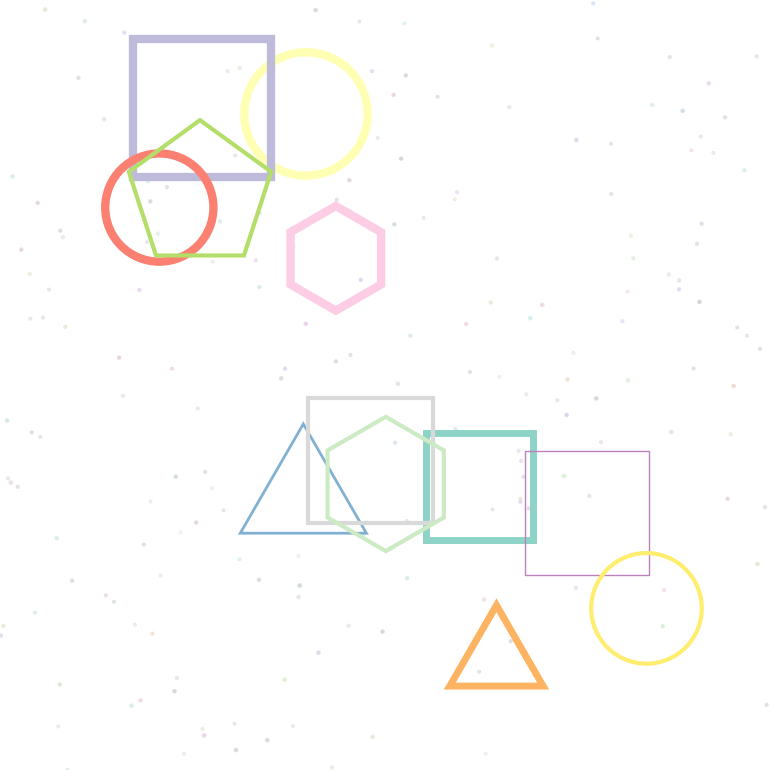[{"shape": "square", "thickness": 2.5, "radius": 0.35, "center": [0.623, 0.369]}, {"shape": "circle", "thickness": 3, "radius": 0.4, "center": [0.397, 0.852]}, {"shape": "square", "thickness": 3, "radius": 0.45, "center": [0.262, 0.86]}, {"shape": "circle", "thickness": 3, "radius": 0.35, "center": [0.207, 0.73]}, {"shape": "triangle", "thickness": 1, "radius": 0.47, "center": [0.394, 0.355]}, {"shape": "triangle", "thickness": 2.5, "radius": 0.35, "center": [0.645, 0.144]}, {"shape": "pentagon", "thickness": 1.5, "radius": 0.49, "center": [0.26, 0.747]}, {"shape": "hexagon", "thickness": 3, "radius": 0.34, "center": [0.436, 0.665]}, {"shape": "square", "thickness": 1.5, "radius": 0.41, "center": [0.481, 0.402]}, {"shape": "square", "thickness": 0.5, "radius": 0.4, "center": [0.762, 0.334]}, {"shape": "hexagon", "thickness": 1.5, "radius": 0.44, "center": [0.501, 0.371]}, {"shape": "circle", "thickness": 1.5, "radius": 0.36, "center": [0.84, 0.21]}]